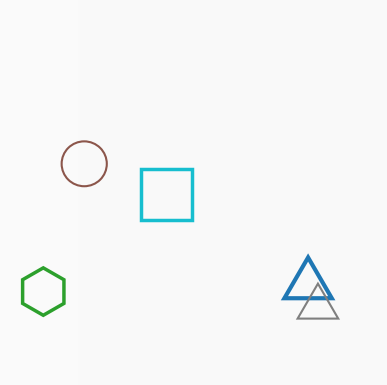[{"shape": "triangle", "thickness": 3, "radius": 0.35, "center": [0.795, 0.261]}, {"shape": "hexagon", "thickness": 2.5, "radius": 0.31, "center": [0.112, 0.243]}, {"shape": "circle", "thickness": 1.5, "radius": 0.29, "center": [0.217, 0.575]}, {"shape": "triangle", "thickness": 1.5, "radius": 0.3, "center": [0.82, 0.203]}, {"shape": "square", "thickness": 2.5, "radius": 0.33, "center": [0.431, 0.495]}]